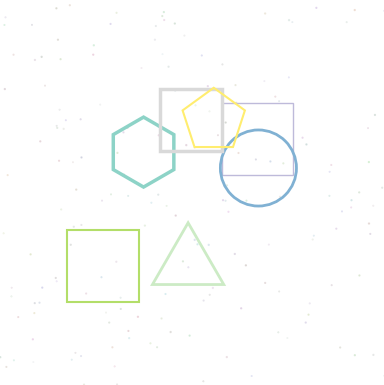[{"shape": "hexagon", "thickness": 2.5, "radius": 0.45, "center": [0.373, 0.605]}, {"shape": "square", "thickness": 1, "radius": 0.46, "center": [0.669, 0.639]}, {"shape": "circle", "thickness": 2, "radius": 0.49, "center": [0.671, 0.564]}, {"shape": "square", "thickness": 1.5, "radius": 0.47, "center": [0.267, 0.31]}, {"shape": "square", "thickness": 2.5, "radius": 0.4, "center": [0.497, 0.689]}, {"shape": "triangle", "thickness": 2, "radius": 0.53, "center": [0.489, 0.314]}, {"shape": "pentagon", "thickness": 1.5, "radius": 0.43, "center": [0.555, 0.687]}]